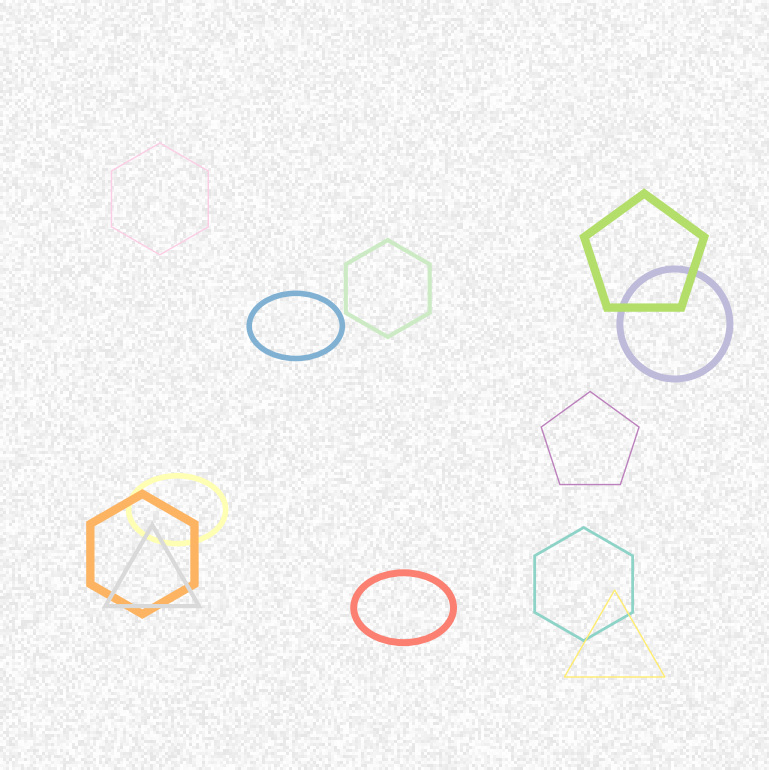[{"shape": "hexagon", "thickness": 1, "radius": 0.37, "center": [0.758, 0.241]}, {"shape": "oval", "thickness": 2, "radius": 0.31, "center": [0.23, 0.338]}, {"shape": "circle", "thickness": 2.5, "radius": 0.36, "center": [0.876, 0.579]}, {"shape": "oval", "thickness": 2.5, "radius": 0.32, "center": [0.524, 0.211]}, {"shape": "oval", "thickness": 2, "radius": 0.3, "center": [0.384, 0.577]}, {"shape": "hexagon", "thickness": 3, "radius": 0.39, "center": [0.185, 0.281]}, {"shape": "pentagon", "thickness": 3, "radius": 0.41, "center": [0.837, 0.667]}, {"shape": "hexagon", "thickness": 0.5, "radius": 0.36, "center": [0.208, 0.742]}, {"shape": "triangle", "thickness": 1.5, "radius": 0.35, "center": [0.198, 0.248]}, {"shape": "pentagon", "thickness": 0.5, "radius": 0.33, "center": [0.766, 0.425]}, {"shape": "hexagon", "thickness": 1.5, "radius": 0.31, "center": [0.504, 0.625]}, {"shape": "triangle", "thickness": 0.5, "radius": 0.38, "center": [0.798, 0.158]}]